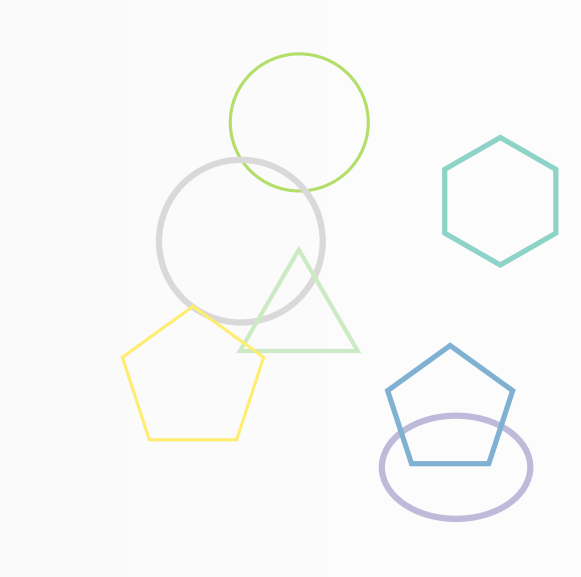[{"shape": "hexagon", "thickness": 2.5, "radius": 0.55, "center": [0.861, 0.651]}, {"shape": "oval", "thickness": 3, "radius": 0.64, "center": [0.785, 0.19]}, {"shape": "pentagon", "thickness": 2.5, "radius": 0.57, "center": [0.774, 0.288]}, {"shape": "circle", "thickness": 1.5, "radius": 0.59, "center": [0.515, 0.787]}, {"shape": "circle", "thickness": 3, "radius": 0.7, "center": [0.414, 0.582]}, {"shape": "triangle", "thickness": 2, "radius": 0.58, "center": [0.514, 0.45]}, {"shape": "pentagon", "thickness": 1.5, "radius": 0.64, "center": [0.332, 0.341]}]